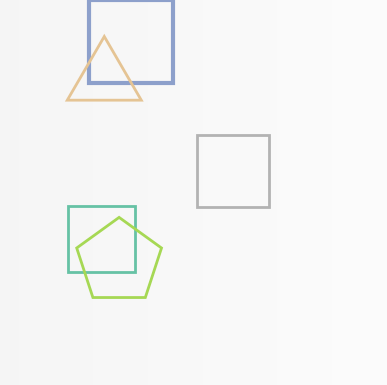[{"shape": "square", "thickness": 2, "radius": 0.43, "center": [0.262, 0.379]}, {"shape": "square", "thickness": 3, "radius": 0.54, "center": [0.339, 0.892]}, {"shape": "pentagon", "thickness": 2, "radius": 0.58, "center": [0.307, 0.32]}, {"shape": "triangle", "thickness": 2, "radius": 0.55, "center": [0.269, 0.795]}, {"shape": "square", "thickness": 2, "radius": 0.46, "center": [0.601, 0.556]}]